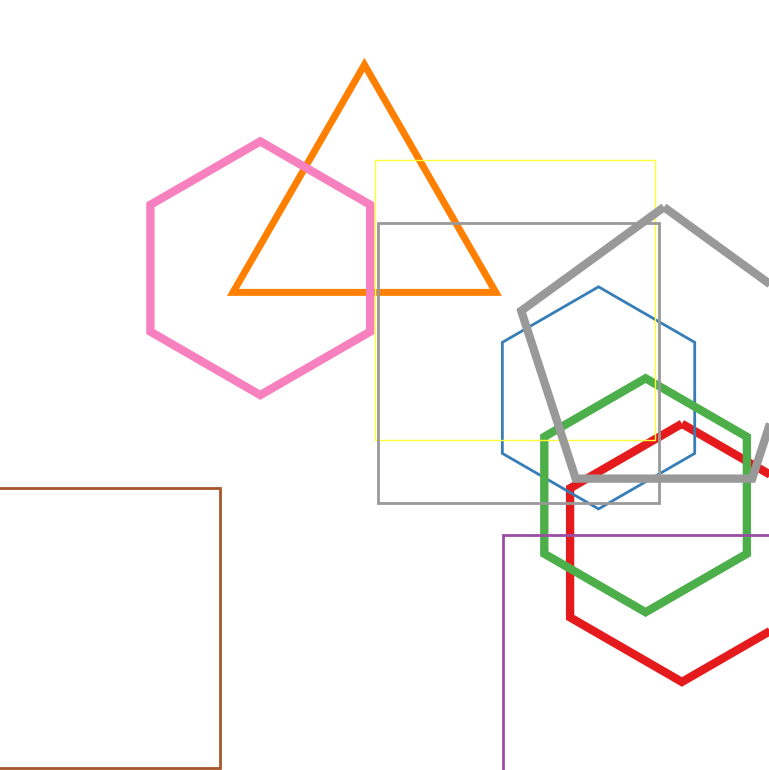[{"shape": "hexagon", "thickness": 3, "radius": 0.84, "center": [0.886, 0.282]}, {"shape": "hexagon", "thickness": 1, "radius": 0.72, "center": [0.777, 0.483]}, {"shape": "hexagon", "thickness": 3, "radius": 0.76, "center": [0.838, 0.357]}, {"shape": "square", "thickness": 1, "radius": 0.92, "center": [0.839, 0.121]}, {"shape": "triangle", "thickness": 2.5, "radius": 0.99, "center": [0.473, 0.719]}, {"shape": "square", "thickness": 0.5, "radius": 0.91, "center": [0.669, 0.611]}, {"shape": "square", "thickness": 1, "radius": 0.91, "center": [0.103, 0.184]}, {"shape": "hexagon", "thickness": 3, "radius": 0.82, "center": [0.338, 0.652]}, {"shape": "pentagon", "thickness": 3, "radius": 0.97, "center": [0.862, 0.536]}, {"shape": "square", "thickness": 1, "radius": 0.91, "center": [0.673, 0.529]}]